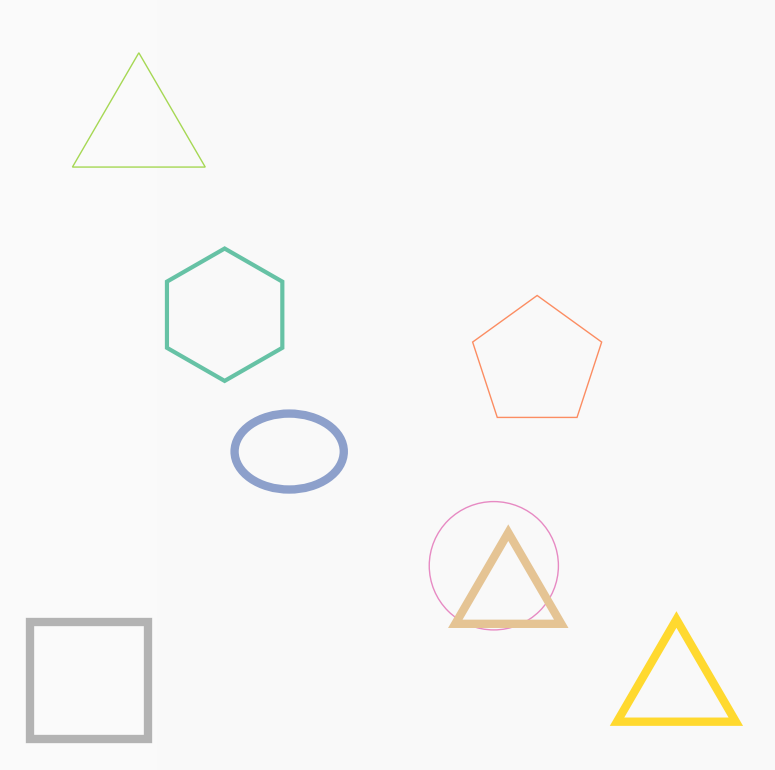[{"shape": "hexagon", "thickness": 1.5, "radius": 0.43, "center": [0.29, 0.591]}, {"shape": "pentagon", "thickness": 0.5, "radius": 0.44, "center": [0.693, 0.529]}, {"shape": "oval", "thickness": 3, "radius": 0.35, "center": [0.373, 0.414]}, {"shape": "circle", "thickness": 0.5, "radius": 0.42, "center": [0.637, 0.265]}, {"shape": "triangle", "thickness": 0.5, "radius": 0.49, "center": [0.179, 0.833]}, {"shape": "triangle", "thickness": 3, "radius": 0.44, "center": [0.873, 0.107]}, {"shape": "triangle", "thickness": 3, "radius": 0.39, "center": [0.656, 0.229]}, {"shape": "square", "thickness": 3, "radius": 0.38, "center": [0.115, 0.117]}]